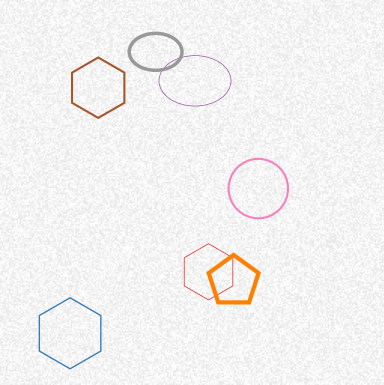[{"shape": "hexagon", "thickness": 0.5, "radius": 0.36, "center": [0.542, 0.294]}, {"shape": "hexagon", "thickness": 1, "radius": 0.46, "center": [0.182, 0.134]}, {"shape": "oval", "thickness": 0.5, "radius": 0.47, "center": [0.507, 0.79]}, {"shape": "pentagon", "thickness": 3, "radius": 0.34, "center": [0.607, 0.27]}, {"shape": "hexagon", "thickness": 1.5, "radius": 0.39, "center": [0.255, 0.772]}, {"shape": "circle", "thickness": 1.5, "radius": 0.39, "center": [0.671, 0.51]}, {"shape": "oval", "thickness": 2.5, "radius": 0.34, "center": [0.404, 0.865]}]